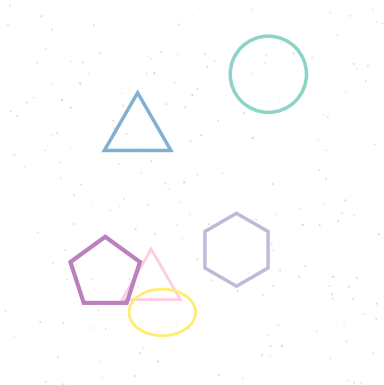[{"shape": "circle", "thickness": 2.5, "radius": 0.5, "center": [0.697, 0.807]}, {"shape": "hexagon", "thickness": 2.5, "radius": 0.47, "center": [0.614, 0.351]}, {"shape": "triangle", "thickness": 2.5, "radius": 0.5, "center": [0.357, 0.659]}, {"shape": "triangle", "thickness": 2, "radius": 0.44, "center": [0.393, 0.265]}, {"shape": "pentagon", "thickness": 3, "radius": 0.47, "center": [0.273, 0.29]}, {"shape": "oval", "thickness": 2, "radius": 0.43, "center": [0.422, 0.189]}]